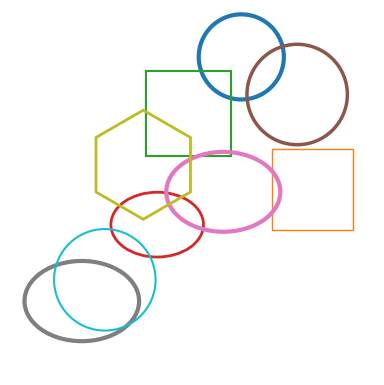[{"shape": "circle", "thickness": 3, "radius": 0.55, "center": [0.627, 0.852]}, {"shape": "square", "thickness": 1, "radius": 0.53, "center": [0.812, 0.508]}, {"shape": "square", "thickness": 1.5, "radius": 0.55, "center": [0.489, 0.705]}, {"shape": "oval", "thickness": 2, "radius": 0.6, "center": [0.408, 0.417]}, {"shape": "circle", "thickness": 2.5, "radius": 0.65, "center": [0.772, 0.755]}, {"shape": "oval", "thickness": 3, "radius": 0.74, "center": [0.58, 0.502]}, {"shape": "oval", "thickness": 3, "radius": 0.74, "center": [0.212, 0.218]}, {"shape": "hexagon", "thickness": 2, "radius": 0.71, "center": [0.372, 0.572]}, {"shape": "circle", "thickness": 1.5, "radius": 0.66, "center": [0.272, 0.273]}]